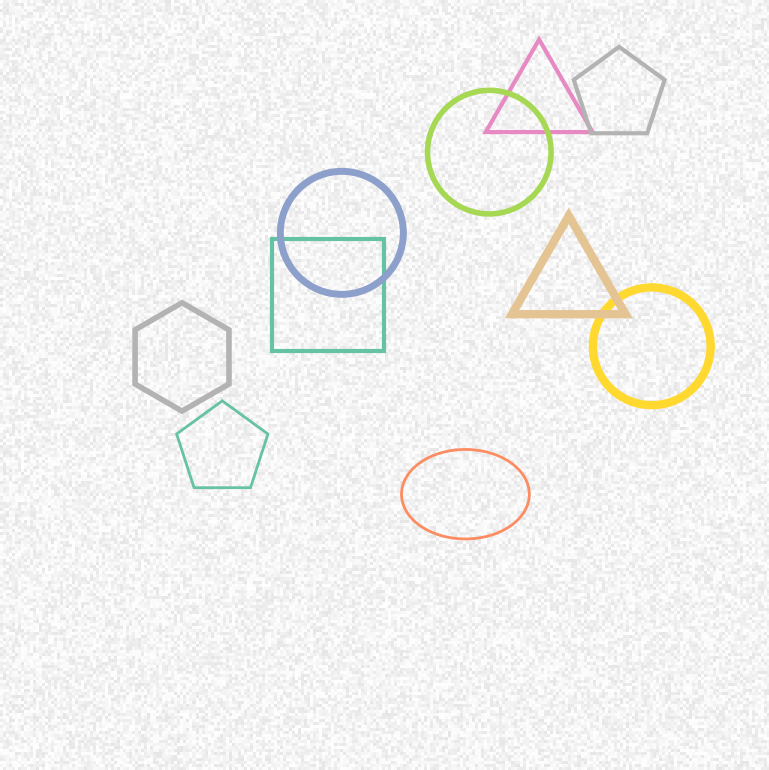[{"shape": "pentagon", "thickness": 1, "radius": 0.31, "center": [0.289, 0.417]}, {"shape": "square", "thickness": 1.5, "radius": 0.36, "center": [0.426, 0.617]}, {"shape": "oval", "thickness": 1, "radius": 0.42, "center": [0.604, 0.358]}, {"shape": "circle", "thickness": 2.5, "radius": 0.4, "center": [0.444, 0.698]}, {"shape": "triangle", "thickness": 1.5, "radius": 0.4, "center": [0.7, 0.869]}, {"shape": "circle", "thickness": 2, "radius": 0.4, "center": [0.635, 0.802]}, {"shape": "circle", "thickness": 3, "radius": 0.38, "center": [0.846, 0.55]}, {"shape": "triangle", "thickness": 3, "radius": 0.43, "center": [0.739, 0.635]}, {"shape": "hexagon", "thickness": 2, "radius": 0.35, "center": [0.236, 0.536]}, {"shape": "pentagon", "thickness": 1.5, "radius": 0.31, "center": [0.804, 0.877]}]